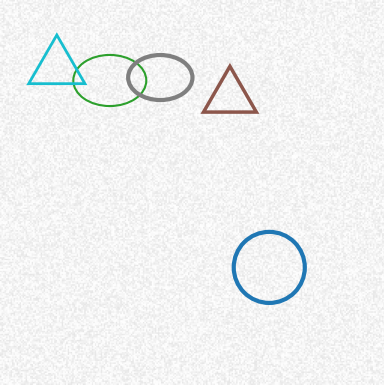[{"shape": "circle", "thickness": 3, "radius": 0.46, "center": [0.699, 0.305]}, {"shape": "oval", "thickness": 1.5, "radius": 0.47, "center": [0.285, 0.791]}, {"shape": "triangle", "thickness": 2.5, "radius": 0.4, "center": [0.597, 0.748]}, {"shape": "oval", "thickness": 3, "radius": 0.42, "center": [0.416, 0.799]}, {"shape": "triangle", "thickness": 2, "radius": 0.42, "center": [0.148, 0.825]}]